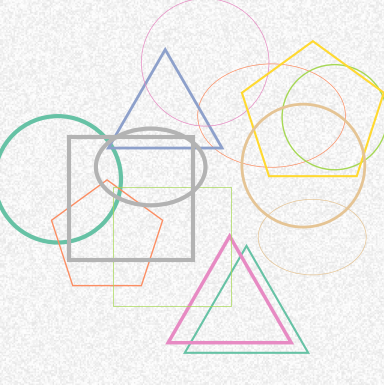[{"shape": "circle", "thickness": 3, "radius": 0.82, "center": [0.15, 0.534]}, {"shape": "triangle", "thickness": 1.5, "radius": 0.93, "center": [0.64, 0.176]}, {"shape": "oval", "thickness": 0.5, "radius": 0.96, "center": [0.705, 0.7]}, {"shape": "pentagon", "thickness": 1, "radius": 0.76, "center": [0.278, 0.381]}, {"shape": "triangle", "thickness": 2, "radius": 0.85, "center": [0.429, 0.701]}, {"shape": "triangle", "thickness": 2.5, "radius": 0.92, "center": [0.597, 0.202]}, {"shape": "circle", "thickness": 0.5, "radius": 0.83, "center": [0.533, 0.838]}, {"shape": "circle", "thickness": 1, "radius": 0.68, "center": [0.869, 0.696]}, {"shape": "square", "thickness": 0.5, "radius": 0.77, "center": [0.447, 0.36]}, {"shape": "pentagon", "thickness": 1.5, "radius": 0.97, "center": [0.813, 0.699]}, {"shape": "oval", "thickness": 0.5, "radius": 0.7, "center": [0.811, 0.384]}, {"shape": "circle", "thickness": 2, "radius": 0.8, "center": [0.788, 0.57]}, {"shape": "square", "thickness": 3, "radius": 0.8, "center": [0.34, 0.485]}, {"shape": "oval", "thickness": 3, "radius": 0.71, "center": [0.391, 0.566]}]